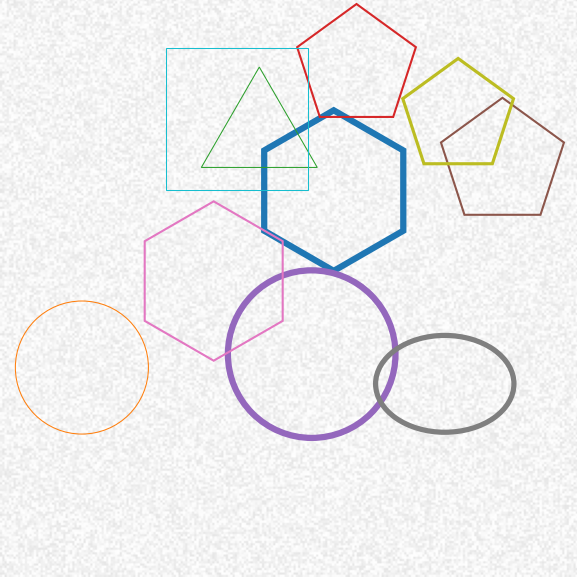[{"shape": "hexagon", "thickness": 3, "radius": 0.7, "center": [0.578, 0.669]}, {"shape": "circle", "thickness": 0.5, "radius": 0.58, "center": [0.142, 0.363]}, {"shape": "triangle", "thickness": 0.5, "radius": 0.58, "center": [0.449, 0.767]}, {"shape": "pentagon", "thickness": 1, "radius": 0.54, "center": [0.617, 0.884]}, {"shape": "circle", "thickness": 3, "radius": 0.73, "center": [0.54, 0.386]}, {"shape": "pentagon", "thickness": 1, "radius": 0.56, "center": [0.87, 0.718]}, {"shape": "hexagon", "thickness": 1, "radius": 0.69, "center": [0.37, 0.512]}, {"shape": "oval", "thickness": 2.5, "radius": 0.6, "center": [0.77, 0.334]}, {"shape": "pentagon", "thickness": 1.5, "radius": 0.5, "center": [0.793, 0.797]}, {"shape": "square", "thickness": 0.5, "radius": 0.61, "center": [0.41, 0.793]}]